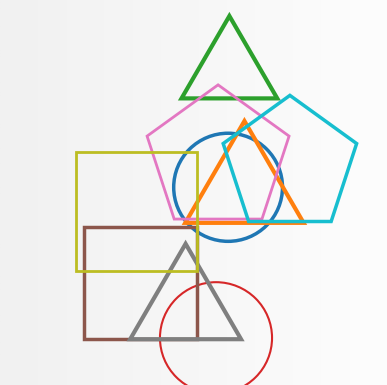[{"shape": "circle", "thickness": 2.5, "radius": 0.7, "center": [0.589, 0.514]}, {"shape": "triangle", "thickness": 3, "radius": 0.88, "center": [0.631, 0.509]}, {"shape": "triangle", "thickness": 3, "radius": 0.71, "center": [0.592, 0.816]}, {"shape": "circle", "thickness": 1.5, "radius": 0.72, "center": [0.557, 0.122]}, {"shape": "square", "thickness": 2.5, "radius": 0.73, "center": [0.362, 0.266]}, {"shape": "pentagon", "thickness": 2, "radius": 0.96, "center": [0.563, 0.587]}, {"shape": "triangle", "thickness": 3, "radius": 0.83, "center": [0.479, 0.202]}, {"shape": "square", "thickness": 2, "radius": 0.78, "center": [0.352, 0.451]}, {"shape": "pentagon", "thickness": 2.5, "radius": 0.91, "center": [0.748, 0.571]}]